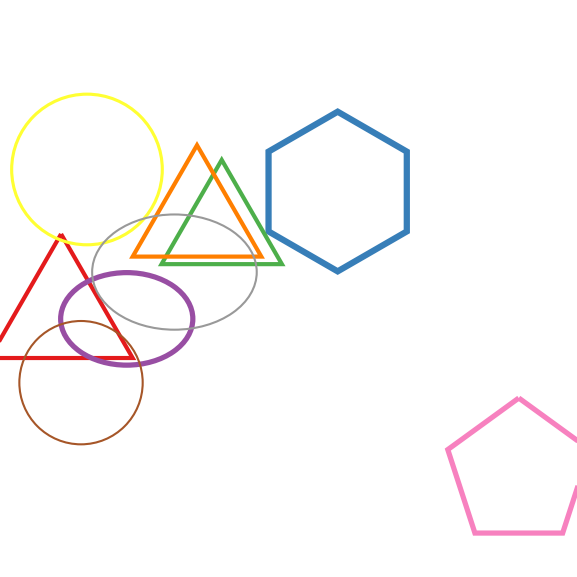[{"shape": "triangle", "thickness": 2, "radius": 0.72, "center": [0.106, 0.451]}, {"shape": "hexagon", "thickness": 3, "radius": 0.69, "center": [0.585, 0.667]}, {"shape": "triangle", "thickness": 2, "radius": 0.6, "center": [0.384, 0.602]}, {"shape": "oval", "thickness": 2.5, "radius": 0.57, "center": [0.219, 0.447]}, {"shape": "triangle", "thickness": 2, "radius": 0.64, "center": [0.341, 0.619]}, {"shape": "circle", "thickness": 1.5, "radius": 0.65, "center": [0.151, 0.706]}, {"shape": "circle", "thickness": 1, "radius": 0.53, "center": [0.14, 0.337]}, {"shape": "pentagon", "thickness": 2.5, "radius": 0.65, "center": [0.898, 0.181]}, {"shape": "oval", "thickness": 1, "radius": 0.71, "center": [0.302, 0.528]}]